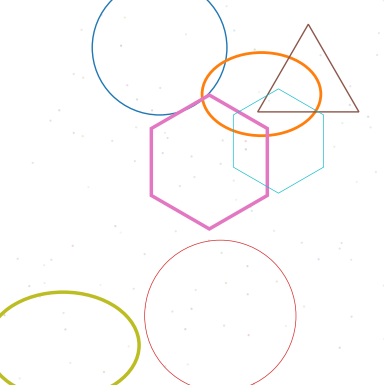[{"shape": "circle", "thickness": 1, "radius": 0.87, "center": [0.414, 0.876]}, {"shape": "oval", "thickness": 2, "radius": 0.77, "center": [0.679, 0.756]}, {"shape": "circle", "thickness": 0.5, "radius": 0.98, "center": [0.572, 0.18]}, {"shape": "triangle", "thickness": 1, "radius": 0.76, "center": [0.801, 0.785]}, {"shape": "hexagon", "thickness": 2.5, "radius": 0.87, "center": [0.544, 0.579]}, {"shape": "oval", "thickness": 2.5, "radius": 0.99, "center": [0.164, 0.103]}, {"shape": "hexagon", "thickness": 0.5, "radius": 0.68, "center": [0.723, 0.634]}]